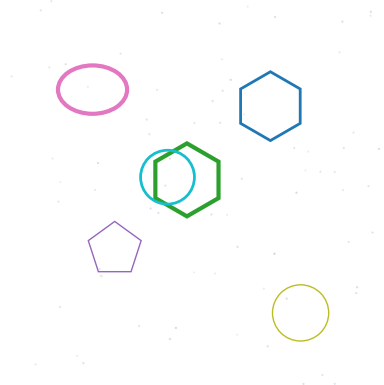[{"shape": "hexagon", "thickness": 2, "radius": 0.45, "center": [0.702, 0.724]}, {"shape": "hexagon", "thickness": 3, "radius": 0.47, "center": [0.486, 0.533]}, {"shape": "pentagon", "thickness": 1, "radius": 0.36, "center": [0.298, 0.353]}, {"shape": "oval", "thickness": 3, "radius": 0.45, "center": [0.24, 0.767]}, {"shape": "circle", "thickness": 1, "radius": 0.36, "center": [0.781, 0.187]}, {"shape": "circle", "thickness": 2, "radius": 0.35, "center": [0.435, 0.54]}]